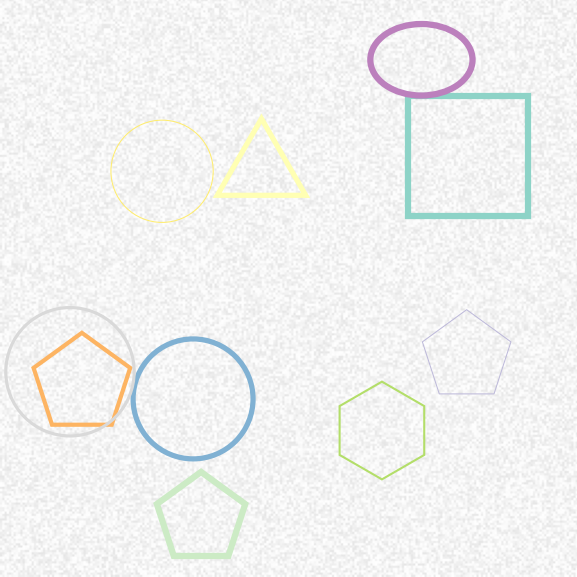[{"shape": "square", "thickness": 3, "radius": 0.52, "center": [0.811, 0.729]}, {"shape": "triangle", "thickness": 2.5, "radius": 0.44, "center": [0.453, 0.705]}, {"shape": "pentagon", "thickness": 0.5, "radius": 0.4, "center": [0.808, 0.382]}, {"shape": "circle", "thickness": 2.5, "radius": 0.52, "center": [0.334, 0.308]}, {"shape": "pentagon", "thickness": 2, "radius": 0.44, "center": [0.142, 0.335]}, {"shape": "hexagon", "thickness": 1, "radius": 0.42, "center": [0.661, 0.254]}, {"shape": "circle", "thickness": 1.5, "radius": 0.56, "center": [0.121, 0.355]}, {"shape": "oval", "thickness": 3, "radius": 0.44, "center": [0.73, 0.896]}, {"shape": "pentagon", "thickness": 3, "radius": 0.4, "center": [0.348, 0.101]}, {"shape": "circle", "thickness": 0.5, "radius": 0.44, "center": [0.281, 0.703]}]